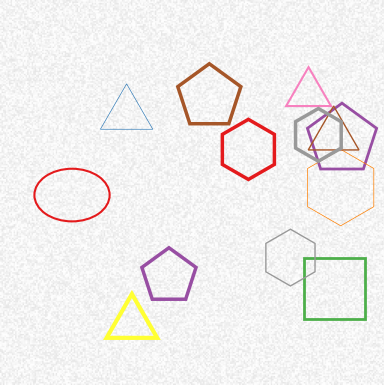[{"shape": "oval", "thickness": 1.5, "radius": 0.49, "center": [0.187, 0.493]}, {"shape": "hexagon", "thickness": 2.5, "radius": 0.39, "center": [0.645, 0.612]}, {"shape": "triangle", "thickness": 0.5, "radius": 0.39, "center": [0.329, 0.704]}, {"shape": "square", "thickness": 2, "radius": 0.4, "center": [0.869, 0.25]}, {"shape": "pentagon", "thickness": 2, "radius": 0.47, "center": [0.888, 0.637]}, {"shape": "pentagon", "thickness": 2.5, "radius": 0.37, "center": [0.439, 0.283]}, {"shape": "hexagon", "thickness": 0.5, "radius": 0.5, "center": [0.885, 0.513]}, {"shape": "triangle", "thickness": 3, "radius": 0.38, "center": [0.343, 0.16]}, {"shape": "triangle", "thickness": 1, "radius": 0.38, "center": [0.867, 0.649]}, {"shape": "pentagon", "thickness": 2.5, "radius": 0.43, "center": [0.544, 0.748]}, {"shape": "triangle", "thickness": 1.5, "radius": 0.34, "center": [0.801, 0.758]}, {"shape": "hexagon", "thickness": 2.5, "radius": 0.34, "center": [0.827, 0.65]}, {"shape": "hexagon", "thickness": 1, "radius": 0.37, "center": [0.754, 0.331]}]